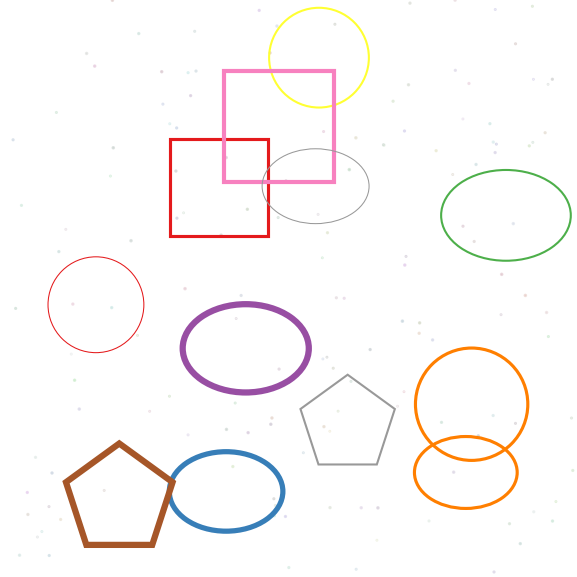[{"shape": "circle", "thickness": 0.5, "radius": 0.41, "center": [0.166, 0.471]}, {"shape": "square", "thickness": 1.5, "radius": 0.42, "center": [0.379, 0.675]}, {"shape": "oval", "thickness": 2.5, "radius": 0.49, "center": [0.392, 0.148]}, {"shape": "oval", "thickness": 1, "radius": 0.56, "center": [0.876, 0.626]}, {"shape": "oval", "thickness": 3, "radius": 0.55, "center": [0.426, 0.396]}, {"shape": "oval", "thickness": 1.5, "radius": 0.44, "center": [0.807, 0.181]}, {"shape": "circle", "thickness": 1.5, "radius": 0.49, "center": [0.817, 0.299]}, {"shape": "circle", "thickness": 1, "radius": 0.43, "center": [0.552, 0.899]}, {"shape": "pentagon", "thickness": 3, "radius": 0.49, "center": [0.207, 0.134]}, {"shape": "square", "thickness": 2, "radius": 0.48, "center": [0.483, 0.78]}, {"shape": "pentagon", "thickness": 1, "radius": 0.43, "center": [0.602, 0.264]}, {"shape": "oval", "thickness": 0.5, "radius": 0.46, "center": [0.546, 0.677]}]